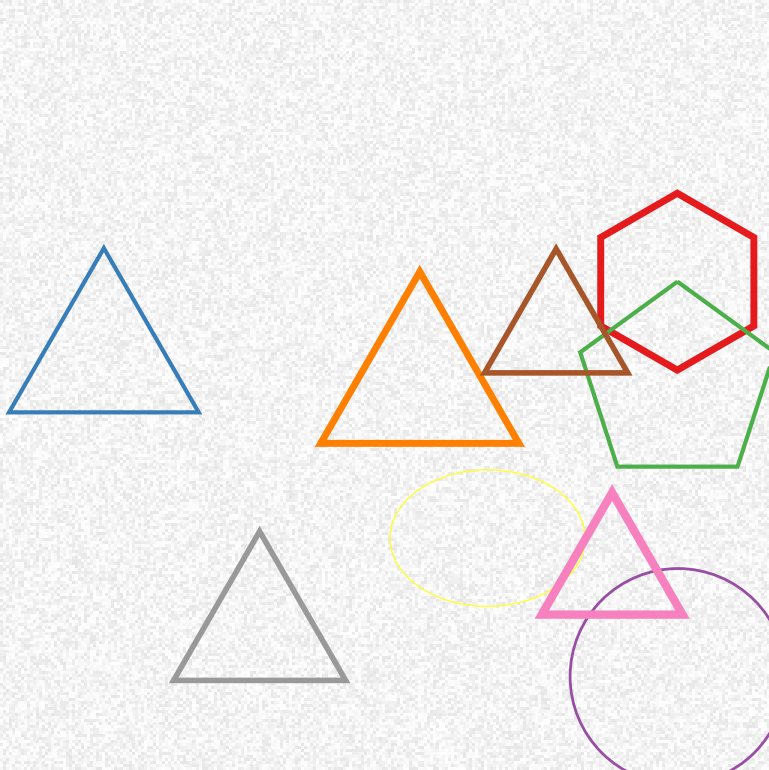[{"shape": "hexagon", "thickness": 2.5, "radius": 0.57, "center": [0.88, 0.634]}, {"shape": "triangle", "thickness": 1.5, "radius": 0.71, "center": [0.135, 0.536]}, {"shape": "pentagon", "thickness": 1.5, "radius": 0.66, "center": [0.88, 0.501]}, {"shape": "circle", "thickness": 1, "radius": 0.7, "center": [0.881, 0.121]}, {"shape": "triangle", "thickness": 2.5, "radius": 0.74, "center": [0.545, 0.498]}, {"shape": "oval", "thickness": 0.5, "radius": 0.63, "center": [0.633, 0.301]}, {"shape": "triangle", "thickness": 2, "radius": 0.54, "center": [0.722, 0.569]}, {"shape": "triangle", "thickness": 3, "radius": 0.53, "center": [0.795, 0.255]}, {"shape": "triangle", "thickness": 2, "radius": 0.65, "center": [0.337, 0.181]}]